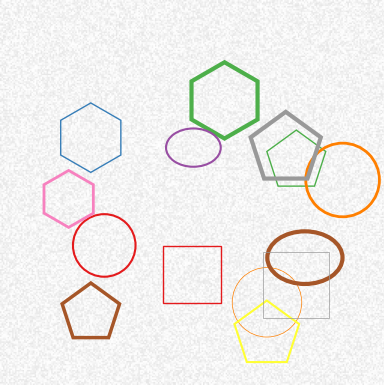[{"shape": "square", "thickness": 1, "radius": 0.37, "center": [0.499, 0.287]}, {"shape": "circle", "thickness": 1.5, "radius": 0.41, "center": [0.271, 0.362]}, {"shape": "hexagon", "thickness": 1, "radius": 0.45, "center": [0.236, 0.642]}, {"shape": "hexagon", "thickness": 3, "radius": 0.5, "center": [0.583, 0.739]}, {"shape": "pentagon", "thickness": 1, "radius": 0.4, "center": [0.77, 0.582]}, {"shape": "oval", "thickness": 1.5, "radius": 0.36, "center": [0.502, 0.617]}, {"shape": "circle", "thickness": 0.5, "radius": 0.45, "center": [0.693, 0.215]}, {"shape": "circle", "thickness": 2, "radius": 0.48, "center": [0.89, 0.533]}, {"shape": "pentagon", "thickness": 1.5, "radius": 0.44, "center": [0.693, 0.131]}, {"shape": "pentagon", "thickness": 2.5, "radius": 0.39, "center": [0.236, 0.187]}, {"shape": "oval", "thickness": 3, "radius": 0.49, "center": [0.792, 0.331]}, {"shape": "hexagon", "thickness": 2, "radius": 0.37, "center": [0.178, 0.483]}, {"shape": "square", "thickness": 0.5, "radius": 0.43, "center": [0.769, 0.259]}, {"shape": "pentagon", "thickness": 3, "radius": 0.48, "center": [0.742, 0.614]}]